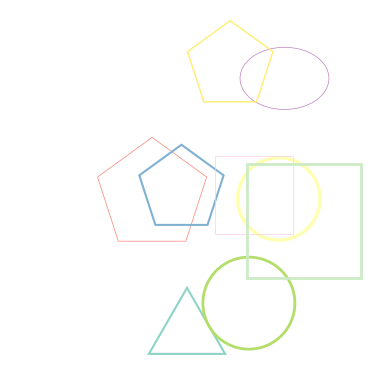[{"shape": "triangle", "thickness": 1.5, "radius": 0.57, "center": [0.486, 0.138]}, {"shape": "circle", "thickness": 2.5, "radius": 0.53, "center": [0.724, 0.483]}, {"shape": "pentagon", "thickness": 0.5, "radius": 0.75, "center": [0.395, 0.494]}, {"shape": "pentagon", "thickness": 1.5, "radius": 0.58, "center": [0.471, 0.509]}, {"shape": "circle", "thickness": 2, "radius": 0.6, "center": [0.646, 0.213]}, {"shape": "square", "thickness": 0.5, "radius": 0.5, "center": [0.66, 0.494]}, {"shape": "oval", "thickness": 0.5, "radius": 0.58, "center": [0.739, 0.796]}, {"shape": "square", "thickness": 2, "radius": 0.74, "center": [0.79, 0.427]}, {"shape": "pentagon", "thickness": 1, "radius": 0.58, "center": [0.598, 0.83]}]